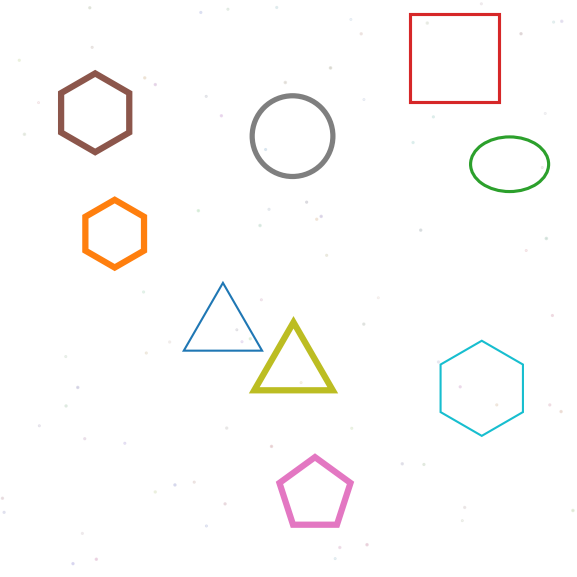[{"shape": "triangle", "thickness": 1, "radius": 0.39, "center": [0.386, 0.431]}, {"shape": "hexagon", "thickness": 3, "radius": 0.29, "center": [0.199, 0.594]}, {"shape": "oval", "thickness": 1.5, "radius": 0.34, "center": [0.882, 0.715]}, {"shape": "square", "thickness": 1.5, "radius": 0.38, "center": [0.787, 0.899]}, {"shape": "hexagon", "thickness": 3, "radius": 0.34, "center": [0.165, 0.804]}, {"shape": "pentagon", "thickness": 3, "radius": 0.32, "center": [0.545, 0.143]}, {"shape": "circle", "thickness": 2.5, "radius": 0.35, "center": [0.507, 0.763]}, {"shape": "triangle", "thickness": 3, "radius": 0.39, "center": [0.508, 0.363]}, {"shape": "hexagon", "thickness": 1, "radius": 0.41, "center": [0.834, 0.327]}]